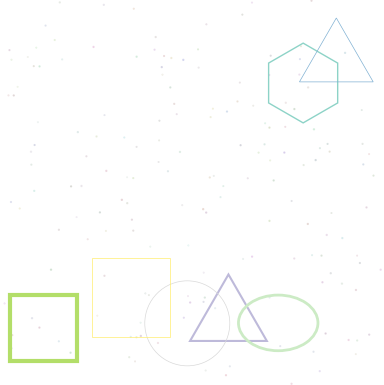[{"shape": "hexagon", "thickness": 1, "radius": 0.52, "center": [0.787, 0.784]}, {"shape": "triangle", "thickness": 1.5, "radius": 0.58, "center": [0.593, 0.172]}, {"shape": "triangle", "thickness": 0.5, "radius": 0.55, "center": [0.874, 0.843]}, {"shape": "square", "thickness": 3, "radius": 0.43, "center": [0.113, 0.147]}, {"shape": "circle", "thickness": 0.5, "radius": 0.55, "center": [0.486, 0.16]}, {"shape": "oval", "thickness": 2, "radius": 0.52, "center": [0.723, 0.161]}, {"shape": "square", "thickness": 0.5, "radius": 0.51, "center": [0.341, 0.227]}]